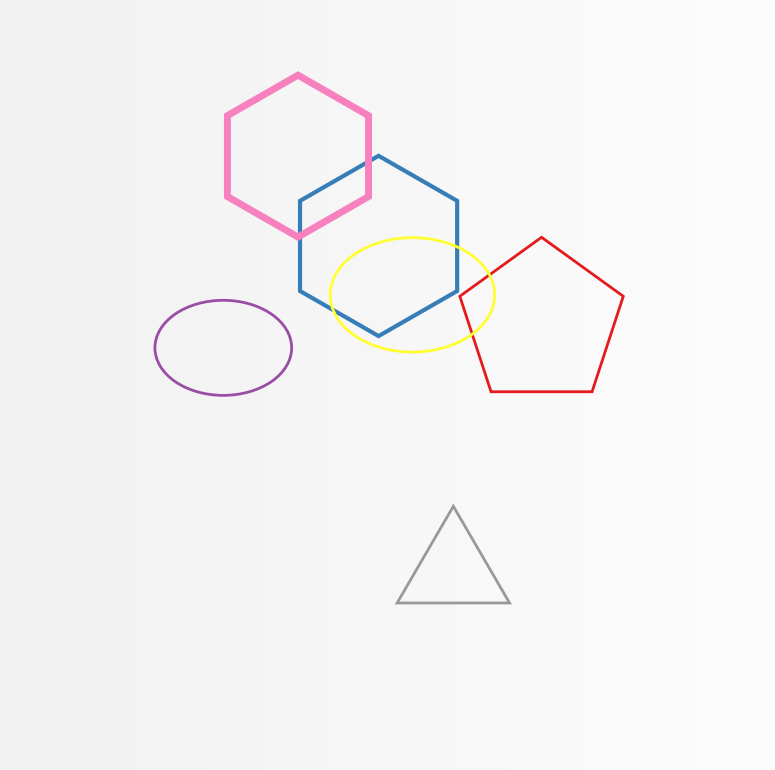[{"shape": "pentagon", "thickness": 1, "radius": 0.55, "center": [0.699, 0.581]}, {"shape": "hexagon", "thickness": 1.5, "radius": 0.59, "center": [0.489, 0.681]}, {"shape": "oval", "thickness": 1, "radius": 0.44, "center": [0.288, 0.548]}, {"shape": "oval", "thickness": 1, "radius": 0.53, "center": [0.532, 0.617]}, {"shape": "hexagon", "thickness": 2.5, "radius": 0.53, "center": [0.384, 0.797]}, {"shape": "triangle", "thickness": 1, "radius": 0.42, "center": [0.585, 0.259]}]